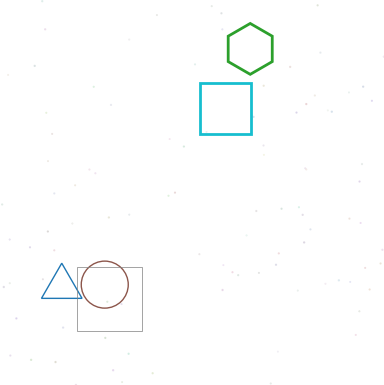[{"shape": "triangle", "thickness": 1, "radius": 0.3, "center": [0.16, 0.255]}, {"shape": "hexagon", "thickness": 2, "radius": 0.33, "center": [0.65, 0.873]}, {"shape": "circle", "thickness": 1, "radius": 0.31, "center": [0.272, 0.261]}, {"shape": "square", "thickness": 0.5, "radius": 0.42, "center": [0.284, 0.223]}, {"shape": "square", "thickness": 2, "radius": 0.33, "center": [0.586, 0.718]}]